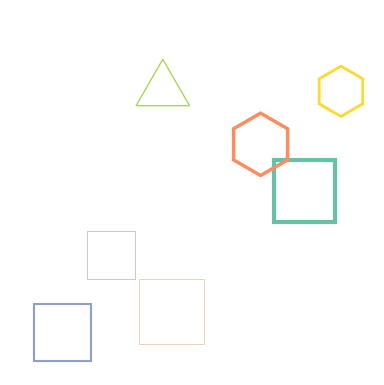[{"shape": "square", "thickness": 3, "radius": 0.4, "center": [0.791, 0.505]}, {"shape": "hexagon", "thickness": 2.5, "radius": 0.4, "center": [0.677, 0.625]}, {"shape": "square", "thickness": 1.5, "radius": 0.37, "center": [0.162, 0.137]}, {"shape": "triangle", "thickness": 1, "radius": 0.4, "center": [0.423, 0.766]}, {"shape": "hexagon", "thickness": 2, "radius": 0.33, "center": [0.886, 0.763]}, {"shape": "square", "thickness": 0.5, "radius": 0.42, "center": [0.445, 0.191]}, {"shape": "square", "thickness": 0.5, "radius": 0.31, "center": [0.289, 0.337]}]